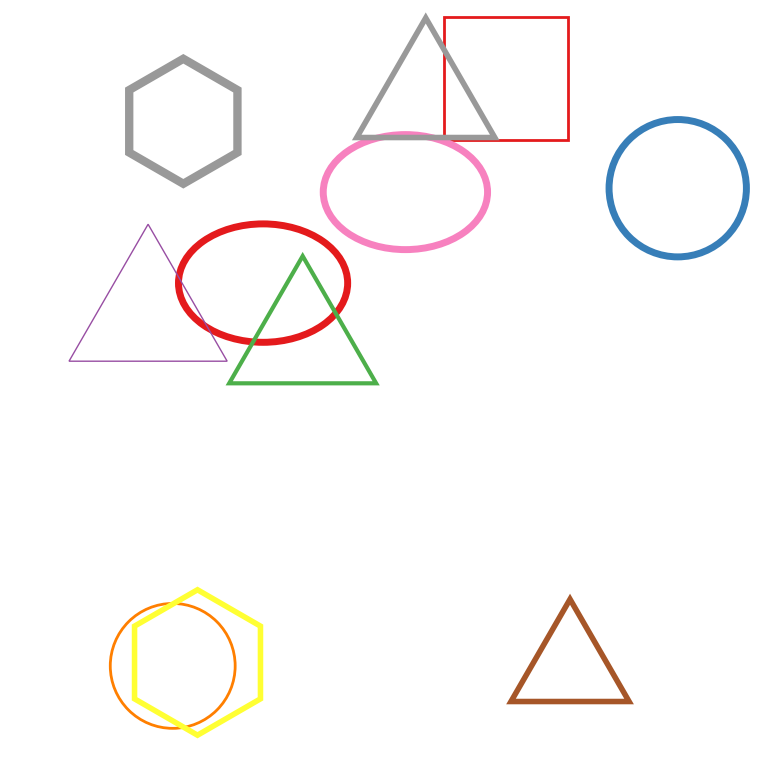[{"shape": "oval", "thickness": 2.5, "radius": 0.55, "center": [0.342, 0.632]}, {"shape": "square", "thickness": 1, "radius": 0.4, "center": [0.657, 0.898]}, {"shape": "circle", "thickness": 2.5, "radius": 0.45, "center": [0.88, 0.756]}, {"shape": "triangle", "thickness": 1.5, "radius": 0.55, "center": [0.393, 0.557]}, {"shape": "triangle", "thickness": 0.5, "radius": 0.59, "center": [0.192, 0.59]}, {"shape": "circle", "thickness": 1, "radius": 0.41, "center": [0.224, 0.135]}, {"shape": "hexagon", "thickness": 2, "radius": 0.47, "center": [0.257, 0.14]}, {"shape": "triangle", "thickness": 2, "radius": 0.44, "center": [0.74, 0.133]}, {"shape": "oval", "thickness": 2.5, "radius": 0.53, "center": [0.526, 0.751]}, {"shape": "hexagon", "thickness": 3, "radius": 0.41, "center": [0.238, 0.843]}, {"shape": "triangle", "thickness": 2, "radius": 0.52, "center": [0.553, 0.873]}]